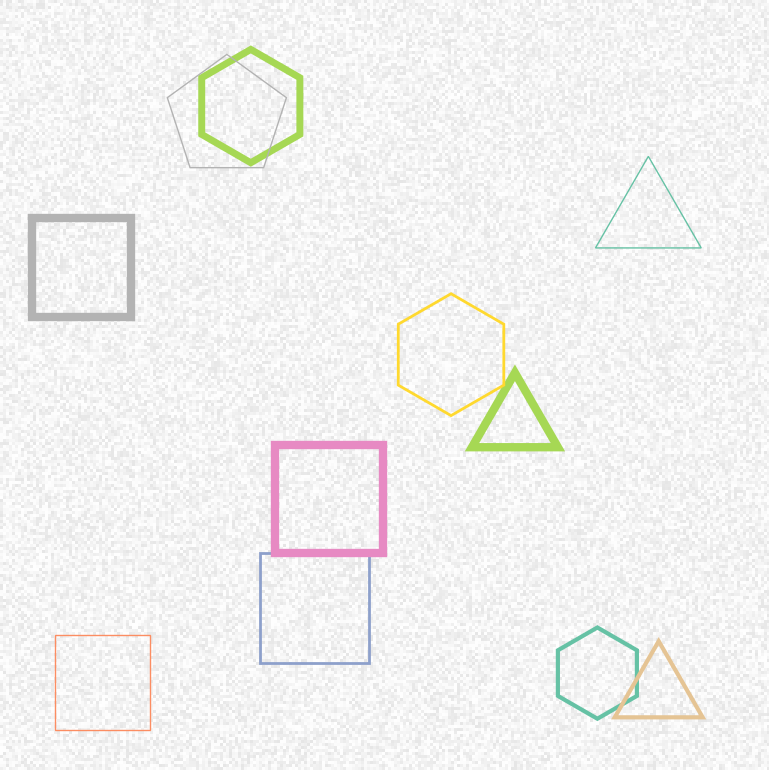[{"shape": "triangle", "thickness": 0.5, "radius": 0.4, "center": [0.842, 0.718]}, {"shape": "hexagon", "thickness": 1.5, "radius": 0.3, "center": [0.776, 0.126]}, {"shape": "square", "thickness": 0.5, "radius": 0.31, "center": [0.133, 0.114]}, {"shape": "square", "thickness": 1, "radius": 0.35, "center": [0.408, 0.21]}, {"shape": "square", "thickness": 3, "radius": 0.35, "center": [0.427, 0.352]}, {"shape": "hexagon", "thickness": 2.5, "radius": 0.37, "center": [0.326, 0.862]}, {"shape": "triangle", "thickness": 3, "radius": 0.32, "center": [0.669, 0.451]}, {"shape": "hexagon", "thickness": 1, "radius": 0.4, "center": [0.586, 0.539]}, {"shape": "triangle", "thickness": 1.5, "radius": 0.33, "center": [0.855, 0.101]}, {"shape": "pentagon", "thickness": 0.5, "radius": 0.41, "center": [0.295, 0.848]}, {"shape": "square", "thickness": 3, "radius": 0.32, "center": [0.106, 0.653]}]